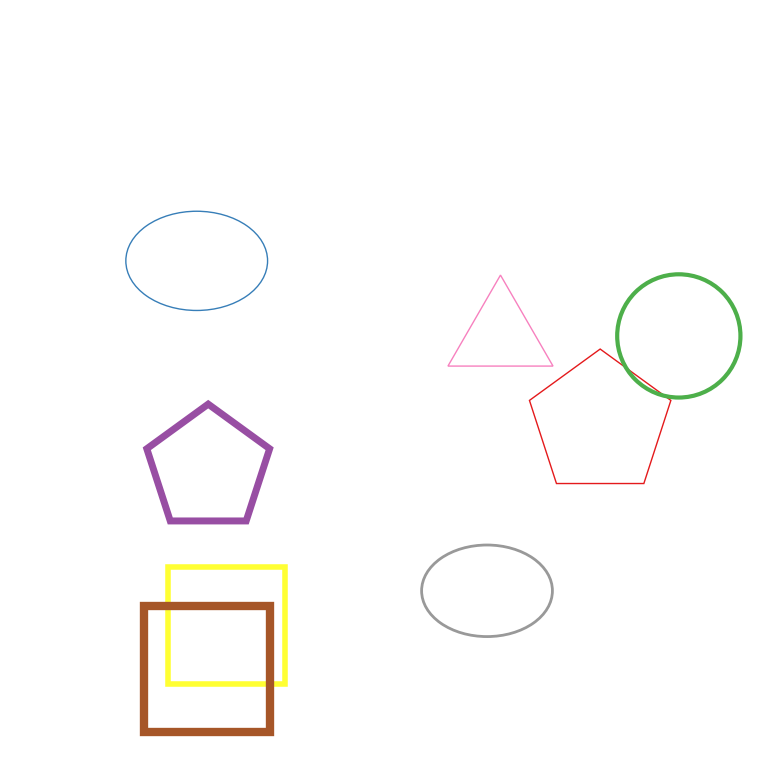[{"shape": "pentagon", "thickness": 0.5, "radius": 0.48, "center": [0.779, 0.45]}, {"shape": "oval", "thickness": 0.5, "radius": 0.46, "center": [0.255, 0.661]}, {"shape": "circle", "thickness": 1.5, "radius": 0.4, "center": [0.882, 0.564]}, {"shape": "pentagon", "thickness": 2.5, "radius": 0.42, "center": [0.27, 0.391]}, {"shape": "square", "thickness": 2, "radius": 0.38, "center": [0.294, 0.187]}, {"shape": "square", "thickness": 3, "radius": 0.41, "center": [0.269, 0.131]}, {"shape": "triangle", "thickness": 0.5, "radius": 0.39, "center": [0.65, 0.564]}, {"shape": "oval", "thickness": 1, "radius": 0.42, "center": [0.632, 0.233]}]